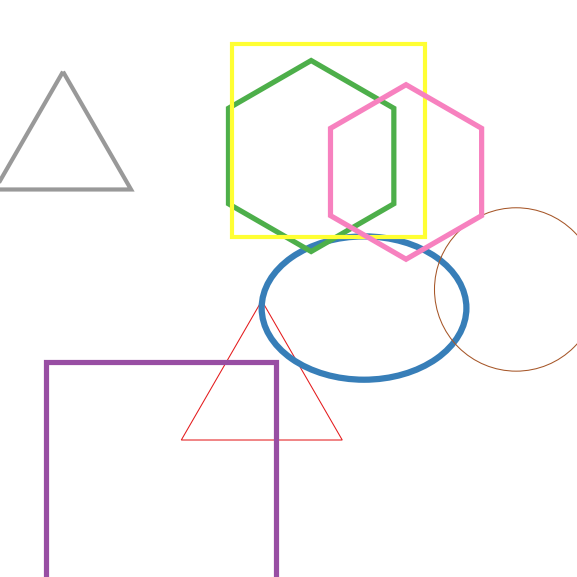[{"shape": "triangle", "thickness": 0.5, "radius": 0.8, "center": [0.453, 0.318]}, {"shape": "oval", "thickness": 3, "radius": 0.89, "center": [0.63, 0.466]}, {"shape": "hexagon", "thickness": 2.5, "radius": 0.83, "center": [0.539, 0.729]}, {"shape": "square", "thickness": 2.5, "radius": 0.99, "center": [0.279, 0.174]}, {"shape": "square", "thickness": 2, "radius": 0.84, "center": [0.569, 0.756]}, {"shape": "circle", "thickness": 0.5, "radius": 0.71, "center": [0.894, 0.498]}, {"shape": "hexagon", "thickness": 2.5, "radius": 0.76, "center": [0.703, 0.701]}, {"shape": "triangle", "thickness": 2, "radius": 0.68, "center": [0.109, 0.739]}]